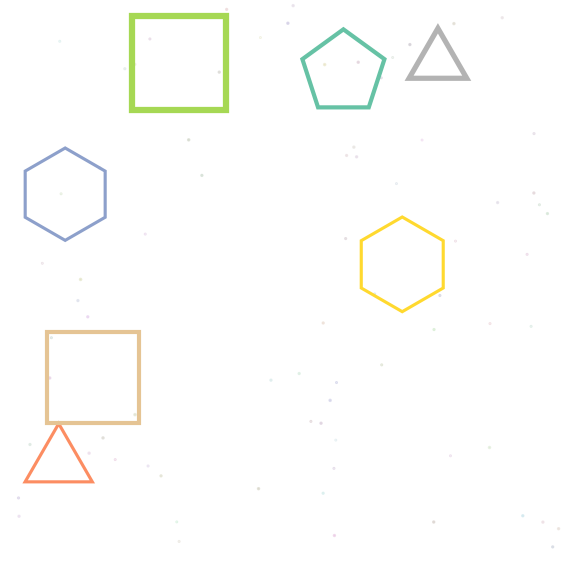[{"shape": "pentagon", "thickness": 2, "radius": 0.37, "center": [0.595, 0.874]}, {"shape": "triangle", "thickness": 1.5, "radius": 0.34, "center": [0.102, 0.198]}, {"shape": "hexagon", "thickness": 1.5, "radius": 0.4, "center": [0.113, 0.663]}, {"shape": "square", "thickness": 3, "radius": 0.41, "center": [0.31, 0.89]}, {"shape": "hexagon", "thickness": 1.5, "radius": 0.41, "center": [0.697, 0.541]}, {"shape": "square", "thickness": 2, "radius": 0.39, "center": [0.161, 0.346]}, {"shape": "triangle", "thickness": 2.5, "radius": 0.29, "center": [0.758, 0.892]}]